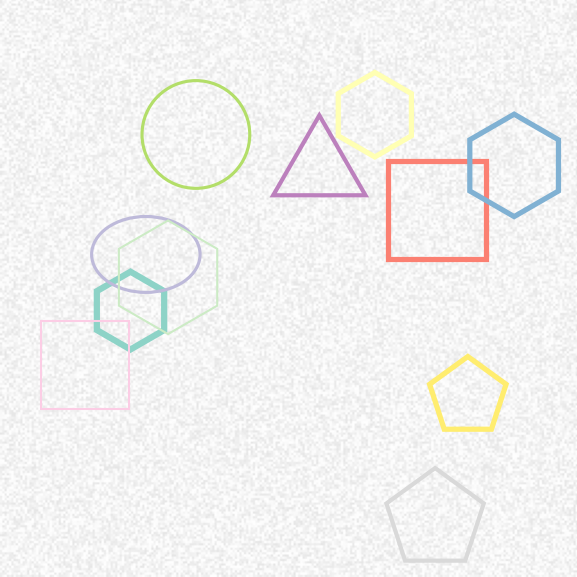[{"shape": "hexagon", "thickness": 3, "radius": 0.34, "center": [0.226, 0.461]}, {"shape": "hexagon", "thickness": 2.5, "radius": 0.37, "center": [0.649, 0.801]}, {"shape": "oval", "thickness": 1.5, "radius": 0.47, "center": [0.253, 0.559]}, {"shape": "square", "thickness": 2.5, "radius": 0.42, "center": [0.757, 0.636]}, {"shape": "hexagon", "thickness": 2.5, "radius": 0.44, "center": [0.89, 0.713]}, {"shape": "circle", "thickness": 1.5, "radius": 0.47, "center": [0.339, 0.766]}, {"shape": "square", "thickness": 1, "radius": 0.38, "center": [0.147, 0.367]}, {"shape": "pentagon", "thickness": 2, "radius": 0.44, "center": [0.753, 0.1]}, {"shape": "triangle", "thickness": 2, "radius": 0.46, "center": [0.553, 0.707]}, {"shape": "hexagon", "thickness": 1, "radius": 0.49, "center": [0.291, 0.519]}, {"shape": "pentagon", "thickness": 2.5, "radius": 0.35, "center": [0.81, 0.312]}]